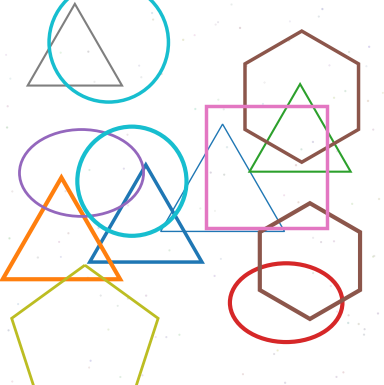[{"shape": "triangle", "thickness": 1, "radius": 0.93, "center": [0.578, 0.492]}, {"shape": "triangle", "thickness": 2.5, "radius": 0.84, "center": [0.379, 0.403]}, {"shape": "triangle", "thickness": 3, "radius": 0.88, "center": [0.16, 0.363]}, {"shape": "triangle", "thickness": 1.5, "radius": 0.76, "center": [0.779, 0.63]}, {"shape": "oval", "thickness": 3, "radius": 0.73, "center": [0.743, 0.214]}, {"shape": "oval", "thickness": 2, "radius": 0.81, "center": [0.212, 0.551]}, {"shape": "hexagon", "thickness": 2.5, "radius": 0.85, "center": [0.784, 0.749]}, {"shape": "hexagon", "thickness": 3, "radius": 0.75, "center": [0.805, 0.322]}, {"shape": "square", "thickness": 2.5, "radius": 0.79, "center": [0.692, 0.566]}, {"shape": "triangle", "thickness": 1.5, "radius": 0.71, "center": [0.194, 0.849]}, {"shape": "pentagon", "thickness": 2, "radius": 1.0, "center": [0.221, 0.111]}, {"shape": "circle", "thickness": 2.5, "radius": 0.78, "center": [0.282, 0.89]}, {"shape": "circle", "thickness": 3, "radius": 0.71, "center": [0.343, 0.529]}]